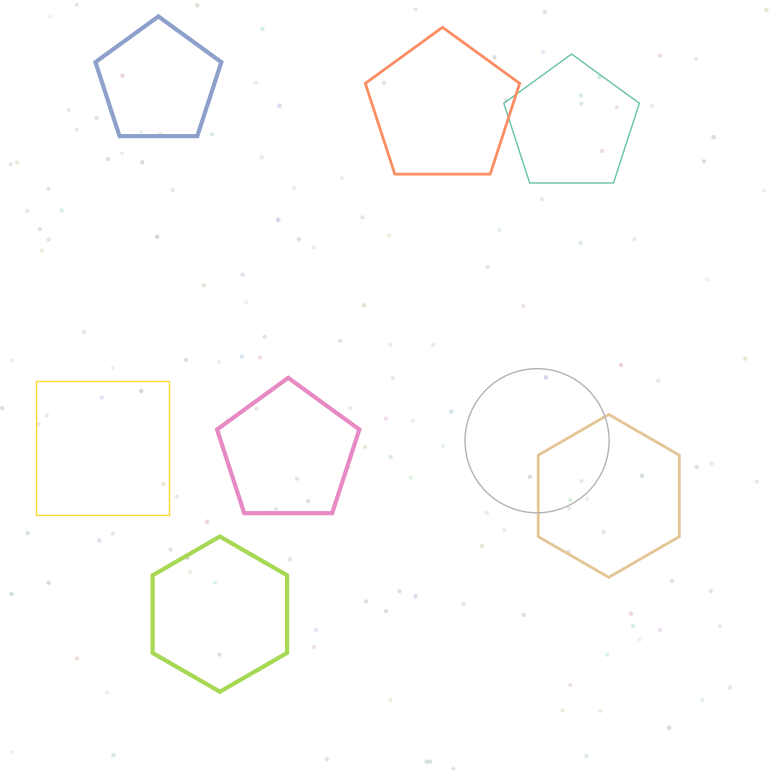[{"shape": "pentagon", "thickness": 0.5, "radius": 0.46, "center": [0.742, 0.837]}, {"shape": "pentagon", "thickness": 1, "radius": 0.53, "center": [0.575, 0.859]}, {"shape": "pentagon", "thickness": 1.5, "radius": 0.43, "center": [0.206, 0.893]}, {"shape": "pentagon", "thickness": 1.5, "radius": 0.49, "center": [0.374, 0.412]}, {"shape": "hexagon", "thickness": 1.5, "radius": 0.5, "center": [0.286, 0.202]}, {"shape": "square", "thickness": 0.5, "radius": 0.43, "center": [0.133, 0.418]}, {"shape": "hexagon", "thickness": 1, "radius": 0.53, "center": [0.791, 0.356]}, {"shape": "circle", "thickness": 0.5, "radius": 0.47, "center": [0.697, 0.428]}]